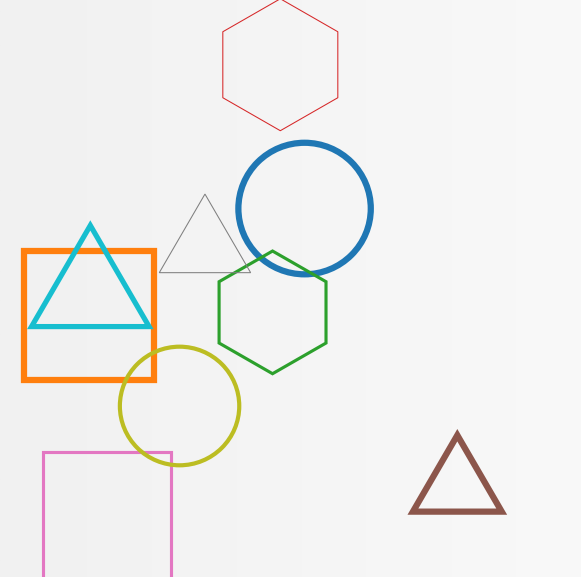[{"shape": "circle", "thickness": 3, "radius": 0.57, "center": [0.524, 0.638]}, {"shape": "square", "thickness": 3, "radius": 0.56, "center": [0.153, 0.453]}, {"shape": "hexagon", "thickness": 1.5, "radius": 0.53, "center": [0.469, 0.458]}, {"shape": "hexagon", "thickness": 0.5, "radius": 0.57, "center": [0.482, 0.887]}, {"shape": "triangle", "thickness": 3, "radius": 0.44, "center": [0.787, 0.157]}, {"shape": "square", "thickness": 1.5, "radius": 0.55, "center": [0.184, 0.106]}, {"shape": "triangle", "thickness": 0.5, "radius": 0.45, "center": [0.353, 0.572]}, {"shape": "circle", "thickness": 2, "radius": 0.51, "center": [0.309, 0.296]}, {"shape": "triangle", "thickness": 2.5, "radius": 0.58, "center": [0.155, 0.492]}]